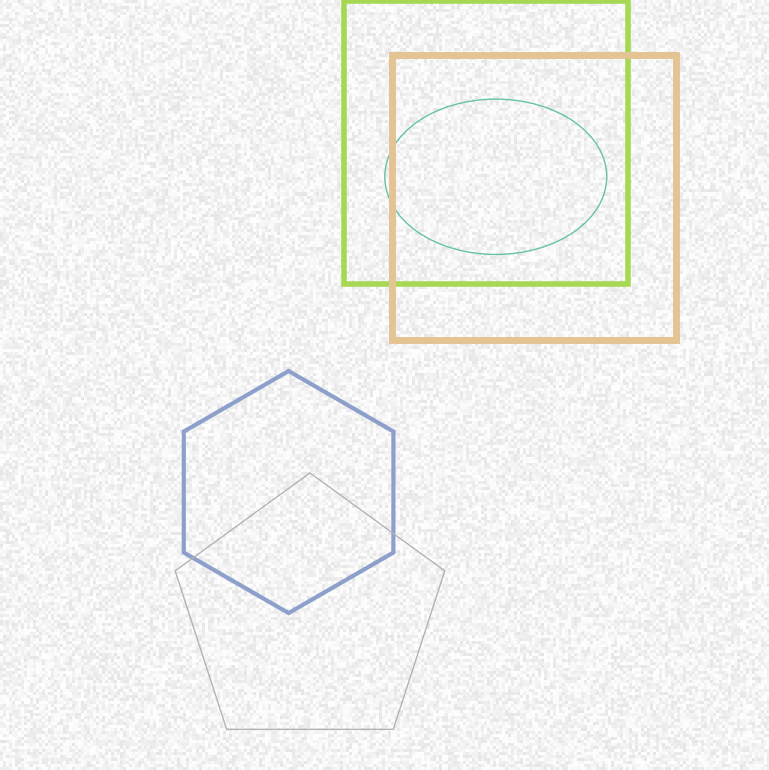[{"shape": "oval", "thickness": 0.5, "radius": 0.72, "center": [0.644, 0.77]}, {"shape": "hexagon", "thickness": 1.5, "radius": 0.79, "center": [0.375, 0.361]}, {"shape": "square", "thickness": 2, "radius": 0.92, "center": [0.631, 0.815]}, {"shape": "square", "thickness": 2.5, "radius": 0.92, "center": [0.694, 0.744]}, {"shape": "pentagon", "thickness": 0.5, "radius": 0.92, "center": [0.403, 0.202]}]